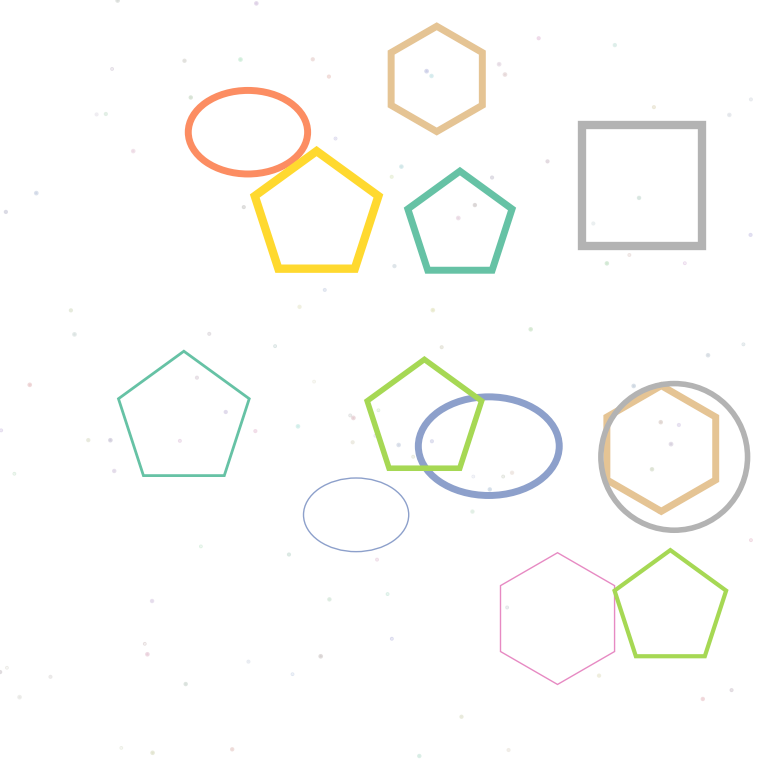[{"shape": "pentagon", "thickness": 2.5, "radius": 0.36, "center": [0.597, 0.707]}, {"shape": "pentagon", "thickness": 1, "radius": 0.45, "center": [0.239, 0.455]}, {"shape": "oval", "thickness": 2.5, "radius": 0.39, "center": [0.322, 0.828]}, {"shape": "oval", "thickness": 2.5, "radius": 0.46, "center": [0.635, 0.421]}, {"shape": "oval", "thickness": 0.5, "radius": 0.34, "center": [0.462, 0.331]}, {"shape": "hexagon", "thickness": 0.5, "radius": 0.43, "center": [0.724, 0.197]}, {"shape": "pentagon", "thickness": 1.5, "radius": 0.38, "center": [0.871, 0.209]}, {"shape": "pentagon", "thickness": 2, "radius": 0.39, "center": [0.551, 0.455]}, {"shape": "pentagon", "thickness": 3, "radius": 0.42, "center": [0.411, 0.719]}, {"shape": "hexagon", "thickness": 2.5, "radius": 0.34, "center": [0.567, 0.898]}, {"shape": "hexagon", "thickness": 2.5, "radius": 0.41, "center": [0.859, 0.418]}, {"shape": "circle", "thickness": 2, "radius": 0.48, "center": [0.876, 0.407]}, {"shape": "square", "thickness": 3, "radius": 0.39, "center": [0.833, 0.759]}]